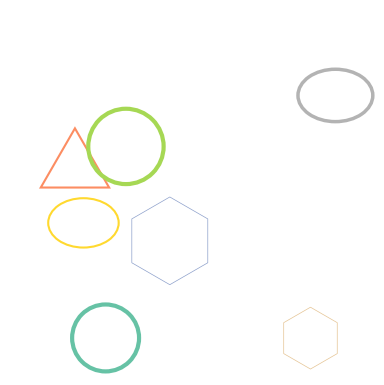[{"shape": "circle", "thickness": 3, "radius": 0.43, "center": [0.274, 0.122]}, {"shape": "triangle", "thickness": 1.5, "radius": 0.51, "center": [0.195, 0.564]}, {"shape": "hexagon", "thickness": 0.5, "radius": 0.57, "center": [0.441, 0.374]}, {"shape": "circle", "thickness": 3, "radius": 0.49, "center": [0.327, 0.62]}, {"shape": "oval", "thickness": 1.5, "radius": 0.46, "center": [0.217, 0.421]}, {"shape": "hexagon", "thickness": 0.5, "radius": 0.4, "center": [0.806, 0.122]}, {"shape": "oval", "thickness": 2.5, "radius": 0.49, "center": [0.871, 0.752]}]